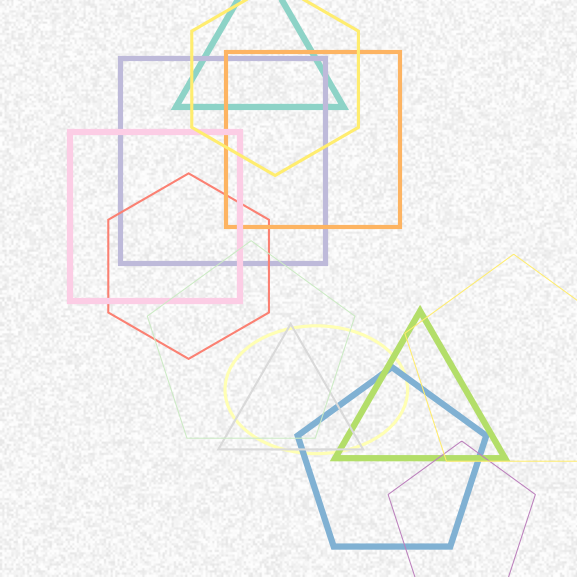[{"shape": "triangle", "thickness": 3, "radius": 0.84, "center": [0.45, 0.898]}, {"shape": "oval", "thickness": 1.5, "radius": 0.79, "center": [0.548, 0.324]}, {"shape": "square", "thickness": 2.5, "radius": 0.89, "center": [0.386, 0.721]}, {"shape": "hexagon", "thickness": 1, "radius": 0.8, "center": [0.327, 0.538]}, {"shape": "pentagon", "thickness": 3, "radius": 0.86, "center": [0.679, 0.192]}, {"shape": "square", "thickness": 2, "radius": 0.76, "center": [0.542, 0.757]}, {"shape": "triangle", "thickness": 3, "radius": 0.85, "center": [0.727, 0.291]}, {"shape": "square", "thickness": 3, "radius": 0.73, "center": [0.268, 0.624]}, {"shape": "triangle", "thickness": 1, "radius": 0.72, "center": [0.503, 0.293]}, {"shape": "pentagon", "thickness": 0.5, "radius": 0.67, "center": [0.8, 0.101]}, {"shape": "pentagon", "thickness": 0.5, "radius": 0.95, "center": [0.435, 0.393]}, {"shape": "hexagon", "thickness": 1.5, "radius": 0.83, "center": [0.476, 0.862]}, {"shape": "pentagon", "thickness": 0.5, "radius": 0.99, "center": [0.889, 0.361]}]